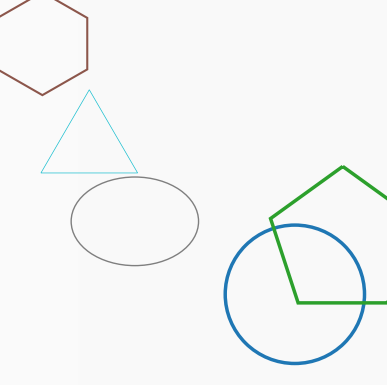[{"shape": "circle", "thickness": 2.5, "radius": 0.9, "center": [0.761, 0.236]}, {"shape": "pentagon", "thickness": 2.5, "radius": 0.98, "center": [0.885, 0.372]}, {"shape": "hexagon", "thickness": 1.5, "radius": 0.67, "center": [0.109, 0.887]}, {"shape": "oval", "thickness": 1, "radius": 0.82, "center": [0.348, 0.425]}, {"shape": "triangle", "thickness": 0.5, "radius": 0.72, "center": [0.23, 0.623]}]